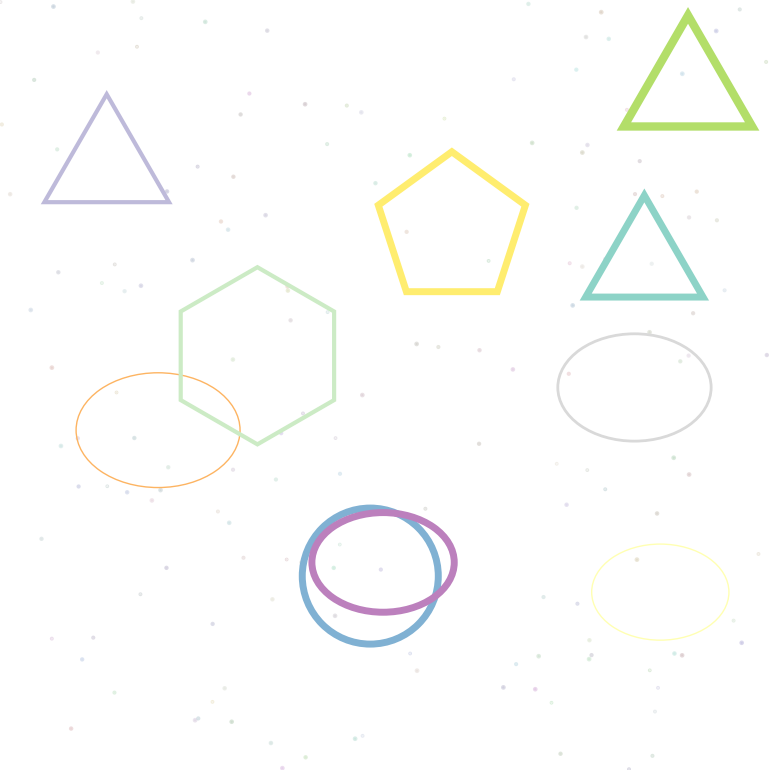[{"shape": "triangle", "thickness": 2.5, "radius": 0.44, "center": [0.837, 0.658]}, {"shape": "oval", "thickness": 0.5, "radius": 0.45, "center": [0.858, 0.231]}, {"shape": "triangle", "thickness": 1.5, "radius": 0.47, "center": [0.139, 0.784]}, {"shape": "circle", "thickness": 2.5, "radius": 0.44, "center": [0.481, 0.252]}, {"shape": "oval", "thickness": 0.5, "radius": 0.53, "center": [0.205, 0.441]}, {"shape": "triangle", "thickness": 3, "radius": 0.48, "center": [0.894, 0.884]}, {"shape": "oval", "thickness": 1, "radius": 0.5, "center": [0.824, 0.497]}, {"shape": "oval", "thickness": 2.5, "radius": 0.46, "center": [0.497, 0.27]}, {"shape": "hexagon", "thickness": 1.5, "radius": 0.58, "center": [0.334, 0.538]}, {"shape": "pentagon", "thickness": 2.5, "radius": 0.5, "center": [0.587, 0.702]}]